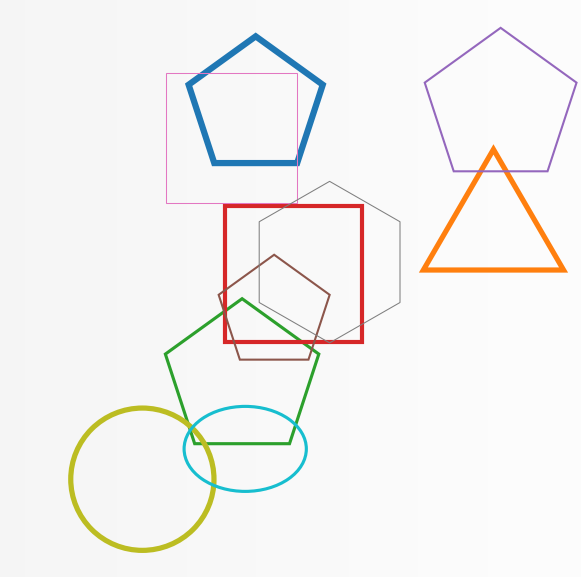[{"shape": "pentagon", "thickness": 3, "radius": 0.61, "center": [0.44, 0.815]}, {"shape": "triangle", "thickness": 2.5, "radius": 0.7, "center": [0.849, 0.601]}, {"shape": "pentagon", "thickness": 1.5, "radius": 0.69, "center": [0.417, 0.343]}, {"shape": "square", "thickness": 2, "radius": 0.59, "center": [0.505, 0.525]}, {"shape": "pentagon", "thickness": 1, "radius": 0.69, "center": [0.861, 0.814]}, {"shape": "pentagon", "thickness": 1, "radius": 0.5, "center": [0.472, 0.458]}, {"shape": "square", "thickness": 0.5, "radius": 0.56, "center": [0.399, 0.76]}, {"shape": "hexagon", "thickness": 0.5, "radius": 0.7, "center": [0.567, 0.545]}, {"shape": "circle", "thickness": 2.5, "radius": 0.62, "center": [0.245, 0.169]}, {"shape": "oval", "thickness": 1.5, "radius": 0.53, "center": [0.422, 0.222]}]